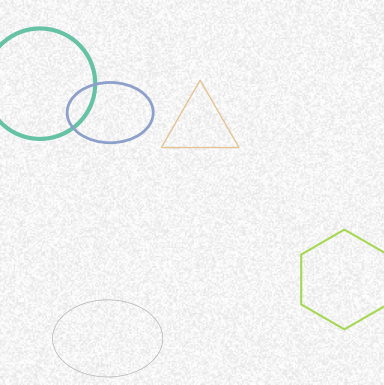[{"shape": "circle", "thickness": 3, "radius": 0.72, "center": [0.104, 0.783]}, {"shape": "oval", "thickness": 2, "radius": 0.56, "center": [0.286, 0.708]}, {"shape": "hexagon", "thickness": 1.5, "radius": 0.65, "center": [0.895, 0.274]}, {"shape": "triangle", "thickness": 1, "radius": 0.58, "center": [0.52, 0.675]}, {"shape": "oval", "thickness": 0.5, "radius": 0.72, "center": [0.28, 0.121]}]